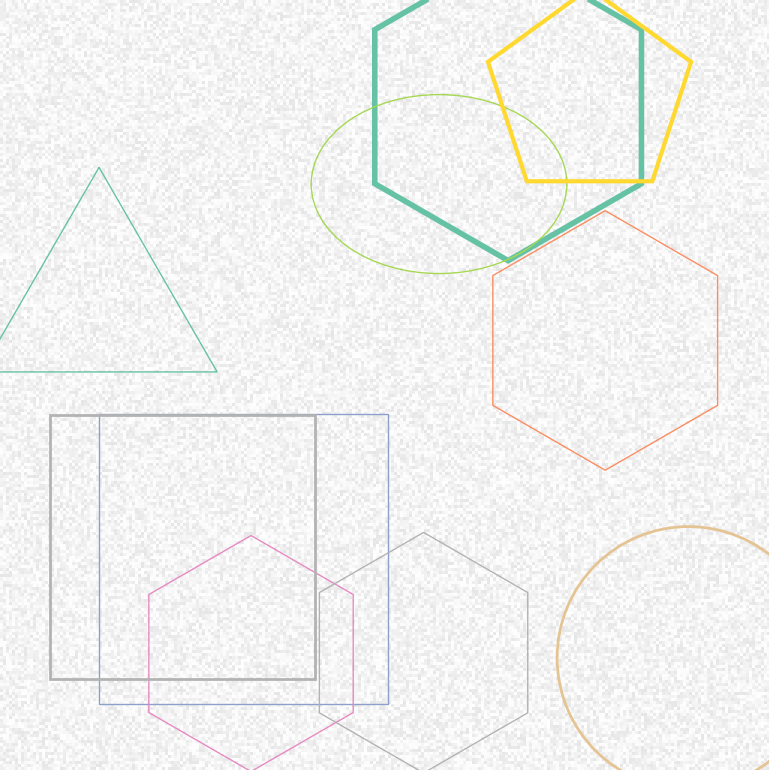[{"shape": "hexagon", "thickness": 2, "radius": 1.0, "center": [0.66, 0.861]}, {"shape": "triangle", "thickness": 0.5, "radius": 0.89, "center": [0.129, 0.606]}, {"shape": "hexagon", "thickness": 0.5, "radius": 0.84, "center": [0.786, 0.558]}, {"shape": "square", "thickness": 0.5, "radius": 0.94, "center": [0.316, 0.274]}, {"shape": "hexagon", "thickness": 0.5, "radius": 0.77, "center": [0.326, 0.151]}, {"shape": "oval", "thickness": 0.5, "radius": 0.83, "center": [0.57, 0.761]}, {"shape": "pentagon", "thickness": 1.5, "radius": 0.69, "center": [0.766, 0.877]}, {"shape": "circle", "thickness": 1, "radius": 0.85, "center": [0.894, 0.146]}, {"shape": "square", "thickness": 1, "radius": 0.86, "center": [0.237, 0.29]}, {"shape": "hexagon", "thickness": 0.5, "radius": 0.78, "center": [0.55, 0.152]}]